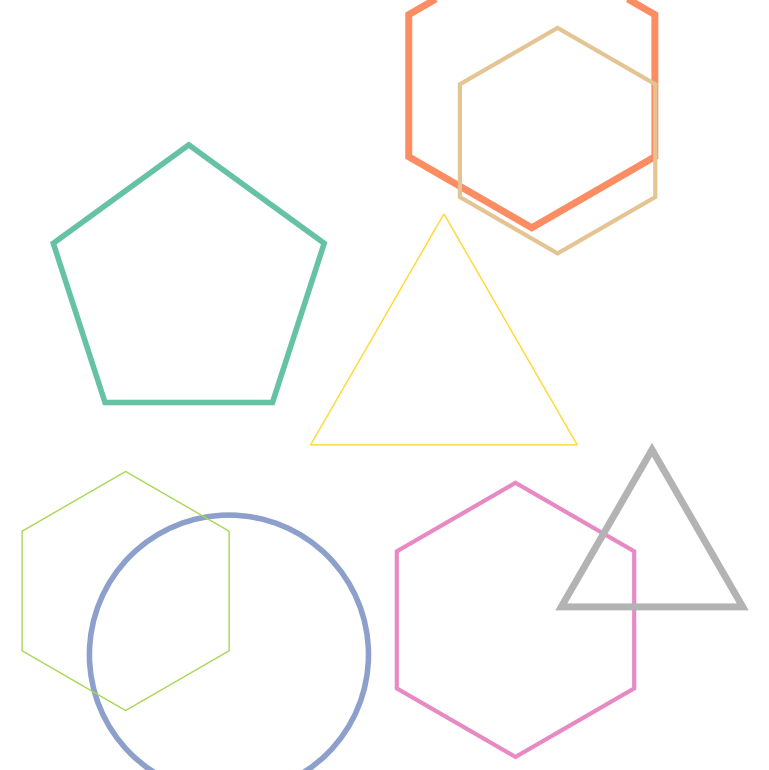[{"shape": "pentagon", "thickness": 2, "radius": 0.92, "center": [0.245, 0.627]}, {"shape": "hexagon", "thickness": 2.5, "radius": 0.92, "center": [0.691, 0.889]}, {"shape": "circle", "thickness": 2, "radius": 0.91, "center": [0.297, 0.15]}, {"shape": "hexagon", "thickness": 1.5, "radius": 0.89, "center": [0.669, 0.195]}, {"shape": "hexagon", "thickness": 0.5, "radius": 0.78, "center": [0.163, 0.232]}, {"shape": "triangle", "thickness": 0.5, "radius": 1.0, "center": [0.577, 0.522]}, {"shape": "hexagon", "thickness": 1.5, "radius": 0.73, "center": [0.724, 0.817]}, {"shape": "triangle", "thickness": 2.5, "radius": 0.68, "center": [0.847, 0.28]}]